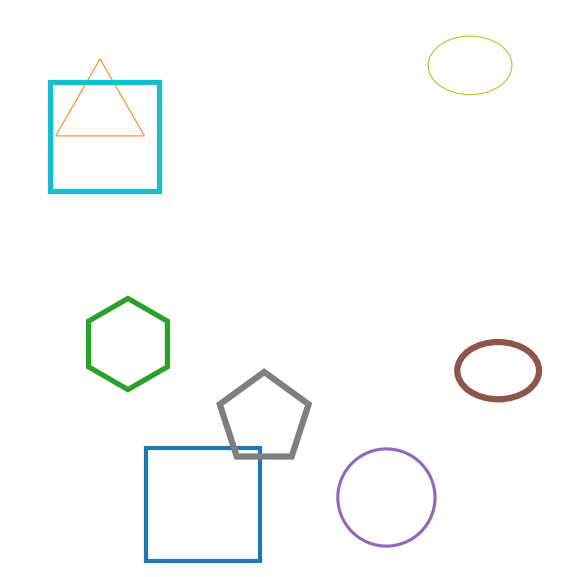[{"shape": "square", "thickness": 2, "radius": 0.49, "center": [0.352, 0.125]}, {"shape": "triangle", "thickness": 0.5, "radius": 0.44, "center": [0.173, 0.808]}, {"shape": "hexagon", "thickness": 2.5, "radius": 0.39, "center": [0.222, 0.403]}, {"shape": "circle", "thickness": 1.5, "radius": 0.42, "center": [0.669, 0.138]}, {"shape": "oval", "thickness": 3, "radius": 0.35, "center": [0.863, 0.357]}, {"shape": "pentagon", "thickness": 3, "radius": 0.4, "center": [0.457, 0.274]}, {"shape": "oval", "thickness": 0.5, "radius": 0.36, "center": [0.814, 0.886]}, {"shape": "square", "thickness": 2.5, "radius": 0.47, "center": [0.18, 0.763]}]